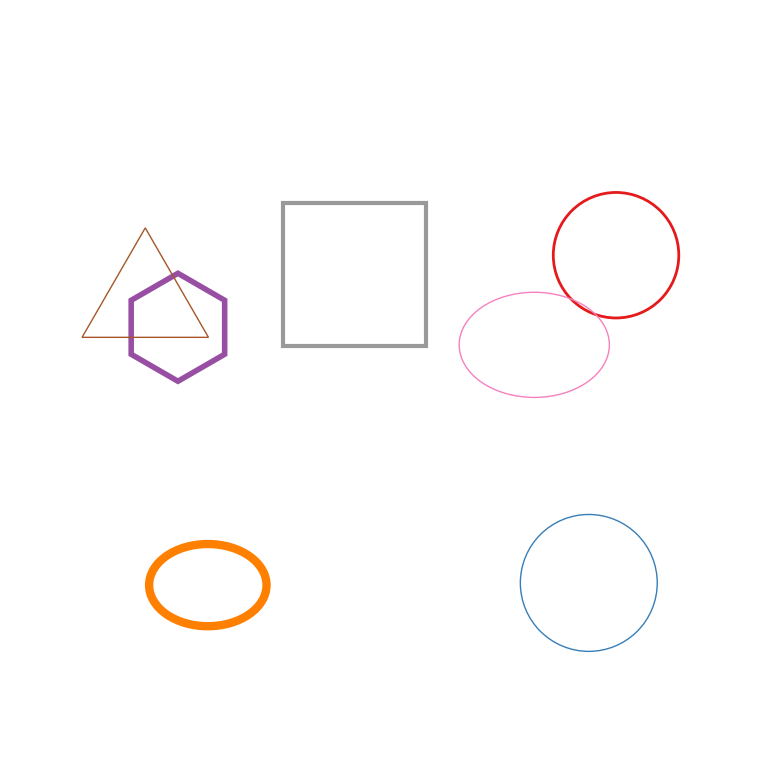[{"shape": "circle", "thickness": 1, "radius": 0.41, "center": [0.8, 0.669]}, {"shape": "circle", "thickness": 0.5, "radius": 0.44, "center": [0.765, 0.243]}, {"shape": "hexagon", "thickness": 2, "radius": 0.35, "center": [0.231, 0.575]}, {"shape": "oval", "thickness": 3, "radius": 0.38, "center": [0.27, 0.24]}, {"shape": "triangle", "thickness": 0.5, "radius": 0.47, "center": [0.189, 0.609]}, {"shape": "oval", "thickness": 0.5, "radius": 0.49, "center": [0.694, 0.552]}, {"shape": "square", "thickness": 1.5, "radius": 0.47, "center": [0.461, 0.643]}]